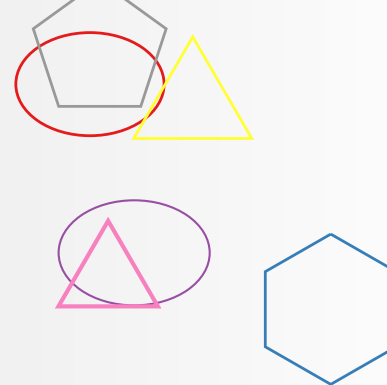[{"shape": "oval", "thickness": 2, "radius": 0.96, "center": [0.232, 0.781]}, {"shape": "hexagon", "thickness": 2, "radius": 0.98, "center": [0.854, 0.197]}, {"shape": "oval", "thickness": 1.5, "radius": 0.97, "center": [0.346, 0.343]}, {"shape": "triangle", "thickness": 2, "radius": 0.88, "center": [0.497, 0.728]}, {"shape": "triangle", "thickness": 3, "radius": 0.74, "center": [0.279, 0.278]}, {"shape": "pentagon", "thickness": 2, "radius": 0.9, "center": [0.257, 0.87]}]